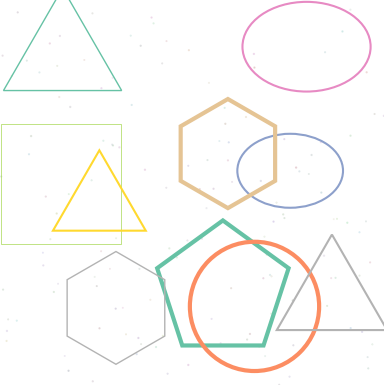[{"shape": "triangle", "thickness": 1, "radius": 0.89, "center": [0.163, 0.853]}, {"shape": "pentagon", "thickness": 3, "radius": 0.9, "center": [0.579, 0.248]}, {"shape": "circle", "thickness": 3, "radius": 0.84, "center": [0.661, 0.204]}, {"shape": "oval", "thickness": 1.5, "radius": 0.69, "center": [0.754, 0.556]}, {"shape": "oval", "thickness": 1.5, "radius": 0.83, "center": [0.796, 0.879]}, {"shape": "square", "thickness": 0.5, "radius": 0.78, "center": [0.159, 0.522]}, {"shape": "triangle", "thickness": 1.5, "radius": 0.7, "center": [0.258, 0.47]}, {"shape": "hexagon", "thickness": 3, "radius": 0.71, "center": [0.592, 0.601]}, {"shape": "triangle", "thickness": 1.5, "radius": 0.83, "center": [0.862, 0.225]}, {"shape": "hexagon", "thickness": 1, "radius": 0.73, "center": [0.301, 0.2]}]